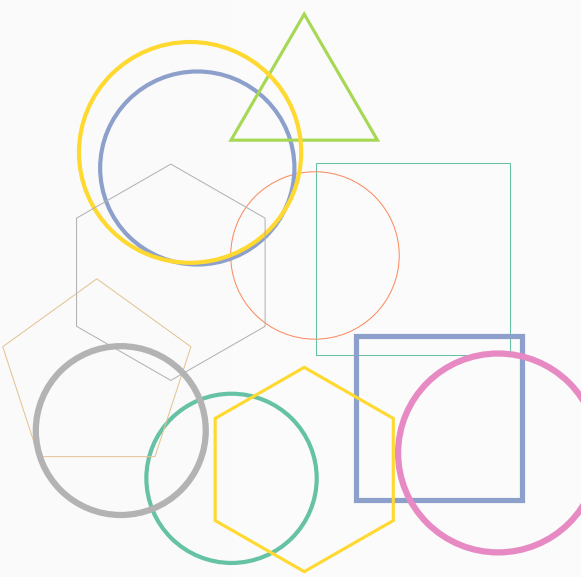[{"shape": "circle", "thickness": 2, "radius": 0.73, "center": [0.398, 0.171]}, {"shape": "square", "thickness": 0.5, "radius": 0.83, "center": [0.711, 0.55]}, {"shape": "circle", "thickness": 0.5, "radius": 0.72, "center": [0.542, 0.557]}, {"shape": "circle", "thickness": 2, "radius": 0.84, "center": [0.339, 0.708]}, {"shape": "square", "thickness": 2.5, "radius": 0.71, "center": [0.755, 0.275]}, {"shape": "circle", "thickness": 3, "radius": 0.86, "center": [0.857, 0.215]}, {"shape": "triangle", "thickness": 1.5, "radius": 0.73, "center": [0.523, 0.829]}, {"shape": "circle", "thickness": 2, "radius": 0.96, "center": [0.327, 0.735]}, {"shape": "hexagon", "thickness": 1.5, "radius": 0.88, "center": [0.523, 0.186]}, {"shape": "pentagon", "thickness": 0.5, "radius": 0.85, "center": [0.167, 0.346]}, {"shape": "hexagon", "thickness": 0.5, "radius": 0.94, "center": [0.294, 0.528]}, {"shape": "circle", "thickness": 3, "radius": 0.73, "center": [0.208, 0.254]}]